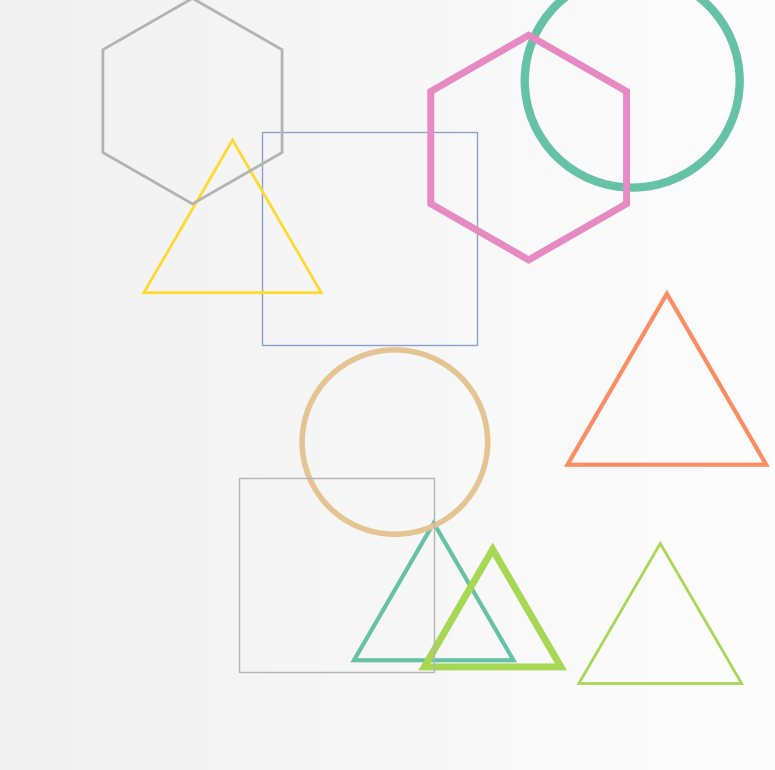[{"shape": "triangle", "thickness": 1.5, "radius": 0.59, "center": [0.56, 0.202]}, {"shape": "circle", "thickness": 3, "radius": 0.69, "center": [0.816, 0.895]}, {"shape": "triangle", "thickness": 1.5, "radius": 0.74, "center": [0.86, 0.471]}, {"shape": "square", "thickness": 0.5, "radius": 0.69, "center": [0.477, 0.69]}, {"shape": "hexagon", "thickness": 2.5, "radius": 0.73, "center": [0.682, 0.808]}, {"shape": "triangle", "thickness": 2.5, "radius": 0.51, "center": [0.636, 0.185]}, {"shape": "triangle", "thickness": 1, "radius": 0.61, "center": [0.852, 0.173]}, {"shape": "triangle", "thickness": 1, "radius": 0.66, "center": [0.3, 0.686]}, {"shape": "circle", "thickness": 2, "radius": 0.6, "center": [0.51, 0.426]}, {"shape": "square", "thickness": 0.5, "radius": 0.63, "center": [0.434, 0.253]}, {"shape": "hexagon", "thickness": 1, "radius": 0.67, "center": [0.248, 0.869]}]